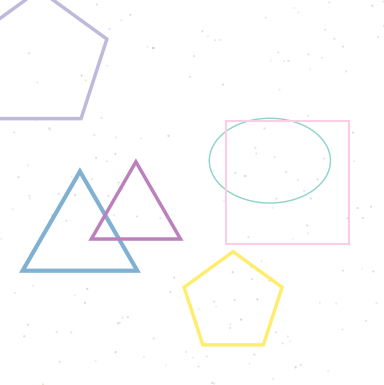[{"shape": "oval", "thickness": 1, "radius": 0.79, "center": [0.701, 0.583]}, {"shape": "pentagon", "thickness": 2.5, "radius": 0.92, "center": [0.102, 0.841]}, {"shape": "triangle", "thickness": 3, "radius": 0.86, "center": [0.208, 0.383]}, {"shape": "square", "thickness": 1.5, "radius": 0.8, "center": [0.746, 0.527]}, {"shape": "triangle", "thickness": 2.5, "radius": 0.67, "center": [0.353, 0.446]}, {"shape": "pentagon", "thickness": 2.5, "radius": 0.67, "center": [0.605, 0.213]}]